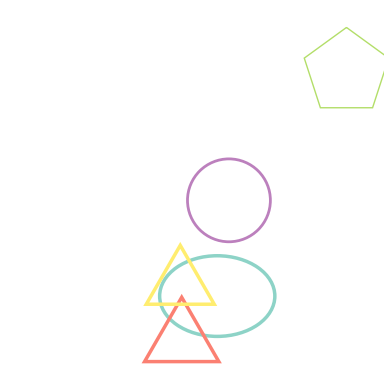[{"shape": "oval", "thickness": 2.5, "radius": 0.75, "center": [0.564, 0.231]}, {"shape": "triangle", "thickness": 2.5, "radius": 0.56, "center": [0.472, 0.116]}, {"shape": "pentagon", "thickness": 1, "radius": 0.58, "center": [0.9, 0.813]}, {"shape": "circle", "thickness": 2, "radius": 0.54, "center": [0.595, 0.48]}, {"shape": "triangle", "thickness": 2.5, "radius": 0.51, "center": [0.468, 0.261]}]